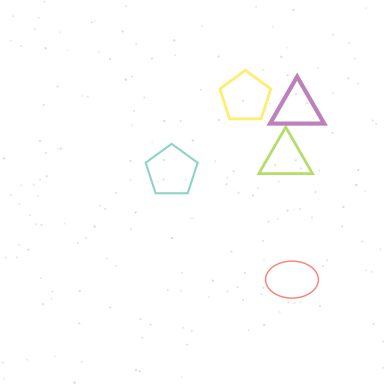[{"shape": "pentagon", "thickness": 1.5, "radius": 0.35, "center": [0.446, 0.555]}, {"shape": "oval", "thickness": 1, "radius": 0.34, "center": [0.758, 0.274]}, {"shape": "triangle", "thickness": 2, "radius": 0.4, "center": [0.742, 0.589]}, {"shape": "triangle", "thickness": 3, "radius": 0.41, "center": [0.772, 0.72]}, {"shape": "pentagon", "thickness": 2, "radius": 0.35, "center": [0.637, 0.748]}]